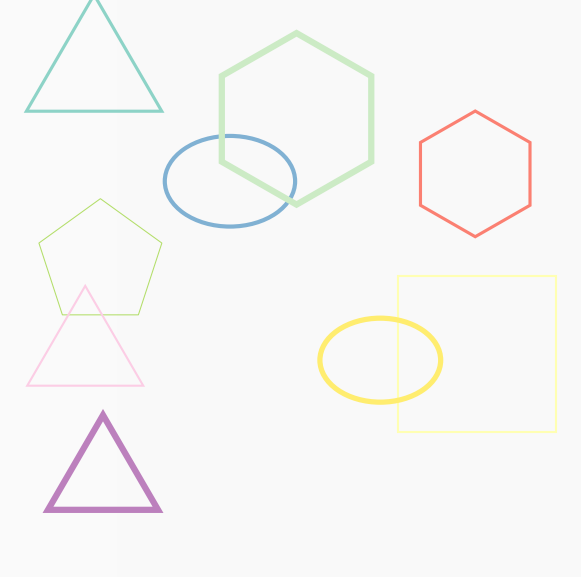[{"shape": "triangle", "thickness": 1.5, "radius": 0.67, "center": [0.162, 0.874]}, {"shape": "square", "thickness": 1, "radius": 0.68, "center": [0.82, 0.386]}, {"shape": "hexagon", "thickness": 1.5, "radius": 0.54, "center": [0.818, 0.698]}, {"shape": "oval", "thickness": 2, "radius": 0.56, "center": [0.396, 0.685]}, {"shape": "pentagon", "thickness": 0.5, "radius": 0.56, "center": [0.173, 0.544]}, {"shape": "triangle", "thickness": 1, "radius": 0.58, "center": [0.147, 0.389]}, {"shape": "triangle", "thickness": 3, "radius": 0.55, "center": [0.177, 0.171]}, {"shape": "hexagon", "thickness": 3, "radius": 0.74, "center": [0.51, 0.793]}, {"shape": "oval", "thickness": 2.5, "radius": 0.52, "center": [0.654, 0.375]}]